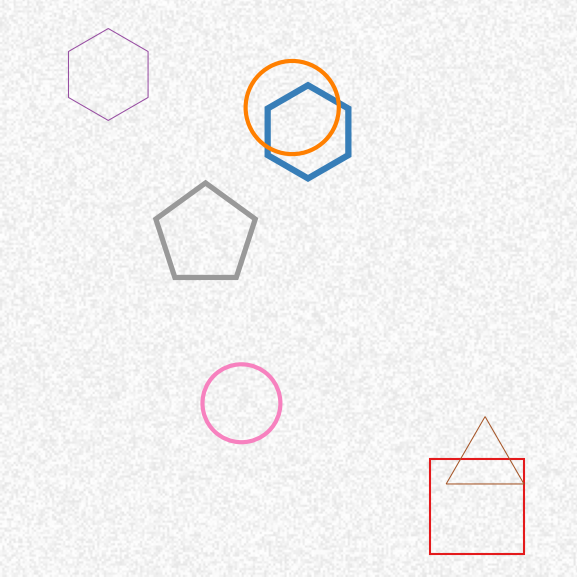[{"shape": "square", "thickness": 1, "radius": 0.41, "center": [0.826, 0.122]}, {"shape": "hexagon", "thickness": 3, "radius": 0.4, "center": [0.533, 0.771]}, {"shape": "hexagon", "thickness": 0.5, "radius": 0.4, "center": [0.187, 0.87]}, {"shape": "circle", "thickness": 2, "radius": 0.4, "center": [0.506, 0.813]}, {"shape": "triangle", "thickness": 0.5, "radius": 0.39, "center": [0.84, 0.2]}, {"shape": "circle", "thickness": 2, "radius": 0.34, "center": [0.418, 0.301]}, {"shape": "pentagon", "thickness": 2.5, "radius": 0.45, "center": [0.356, 0.592]}]